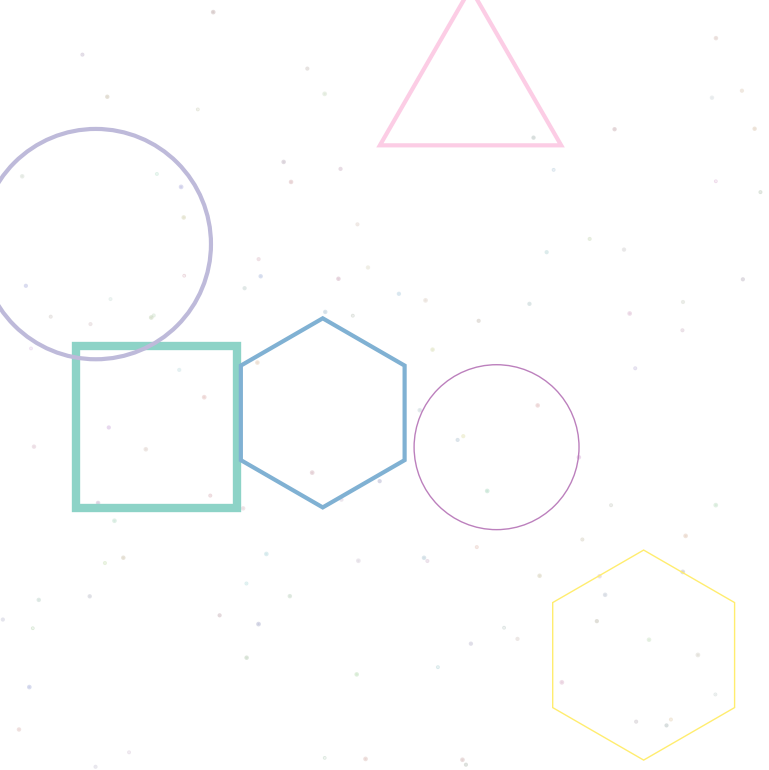[{"shape": "square", "thickness": 3, "radius": 0.52, "center": [0.203, 0.446]}, {"shape": "circle", "thickness": 1.5, "radius": 0.75, "center": [0.124, 0.683]}, {"shape": "hexagon", "thickness": 1.5, "radius": 0.61, "center": [0.419, 0.464]}, {"shape": "triangle", "thickness": 1.5, "radius": 0.68, "center": [0.611, 0.879]}, {"shape": "circle", "thickness": 0.5, "radius": 0.54, "center": [0.645, 0.419]}, {"shape": "hexagon", "thickness": 0.5, "radius": 0.68, "center": [0.836, 0.149]}]